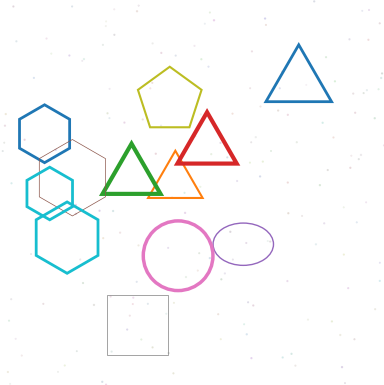[{"shape": "hexagon", "thickness": 2, "radius": 0.38, "center": [0.116, 0.653]}, {"shape": "triangle", "thickness": 2, "radius": 0.49, "center": [0.776, 0.785]}, {"shape": "triangle", "thickness": 1.5, "radius": 0.41, "center": [0.455, 0.527]}, {"shape": "triangle", "thickness": 3, "radius": 0.43, "center": [0.342, 0.54]}, {"shape": "triangle", "thickness": 3, "radius": 0.44, "center": [0.538, 0.62]}, {"shape": "oval", "thickness": 1, "radius": 0.39, "center": [0.632, 0.366]}, {"shape": "hexagon", "thickness": 0.5, "radius": 0.5, "center": [0.188, 0.538]}, {"shape": "circle", "thickness": 2.5, "radius": 0.45, "center": [0.463, 0.336]}, {"shape": "square", "thickness": 0.5, "radius": 0.39, "center": [0.358, 0.156]}, {"shape": "pentagon", "thickness": 1.5, "radius": 0.43, "center": [0.441, 0.74]}, {"shape": "hexagon", "thickness": 2, "radius": 0.34, "center": [0.129, 0.497]}, {"shape": "hexagon", "thickness": 2, "radius": 0.46, "center": [0.174, 0.383]}]